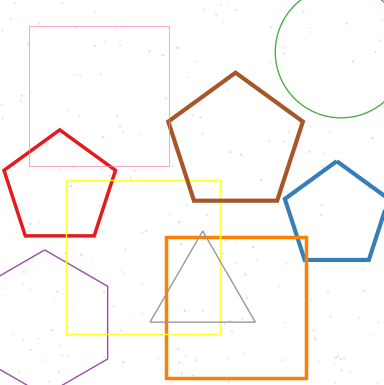[{"shape": "pentagon", "thickness": 2.5, "radius": 0.76, "center": [0.155, 0.51]}, {"shape": "pentagon", "thickness": 3, "radius": 0.71, "center": [0.875, 0.439]}, {"shape": "circle", "thickness": 1, "radius": 0.86, "center": [0.886, 0.865]}, {"shape": "hexagon", "thickness": 1, "radius": 0.94, "center": [0.116, 0.162]}, {"shape": "square", "thickness": 2.5, "radius": 0.91, "center": [0.613, 0.201]}, {"shape": "square", "thickness": 1, "radius": 1.0, "center": [0.371, 0.332]}, {"shape": "pentagon", "thickness": 3, "radius": 0.92, "center": [0.612, 0.627]}, {"shape": "square", "thickness": 0.5, "radius": 0.91, "center": [0.256, 0.751]}, {"shape": "triangle", "thickness": 1, "radius": 0.79, "center": [0.526, 0.242]}]